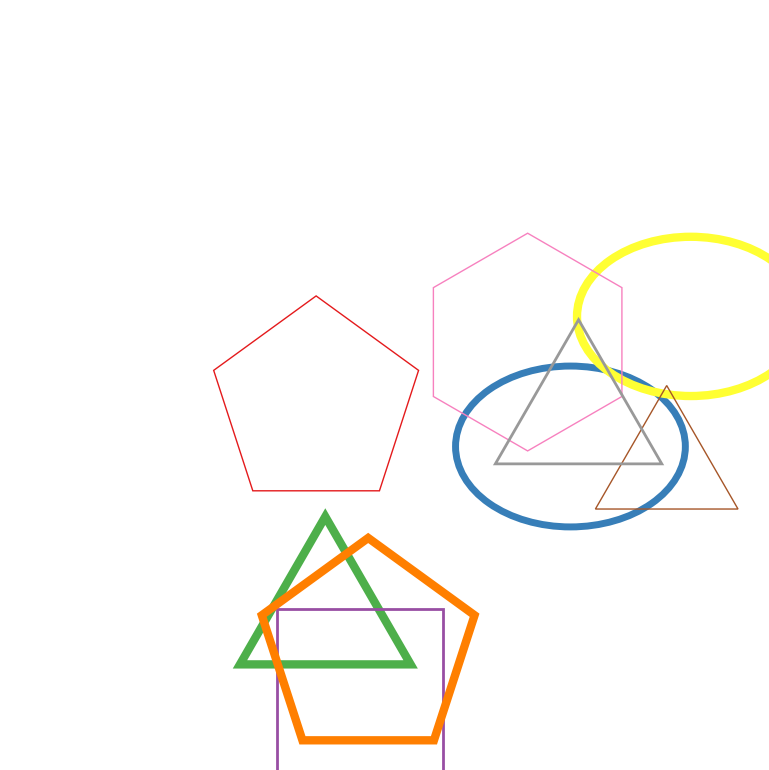[{"shape": "pentagon", "thickness": 0.5, "radius": 0.7, "center": [0.411, 0.476]}, {"shape": "oval", "thickness": 2.5, "radius": 0.75, "center": [0.741, 0.42]}, {"shape": "triangle", "thickness": 3, "radius": 0.64, "center": [0.422, 0.201]}, {"shape": "square", "thickness": 1, "radius": 0.54, "center": [0.467, 0.102]}, {"shape": "pentagon", "thickness": 3, "radius": 0.73, "center": [0.478, 0.156]}, {"shape": "oval", "thickness": 3, "radius": 0.74, "center": [0.897, 0.589]}, {"shape": "triangle", "thickness": 0.5, "radius": 0.53, "center": [0.866, 0.392]}, {"shape": "hexagon", "thickness": 0.5, "radius": 0.71, "center": [0.685, 0.556]}, {"shape": "triangle", "thickness": 1, "radius": 0.62, "center": [0.751, 0.46]}]